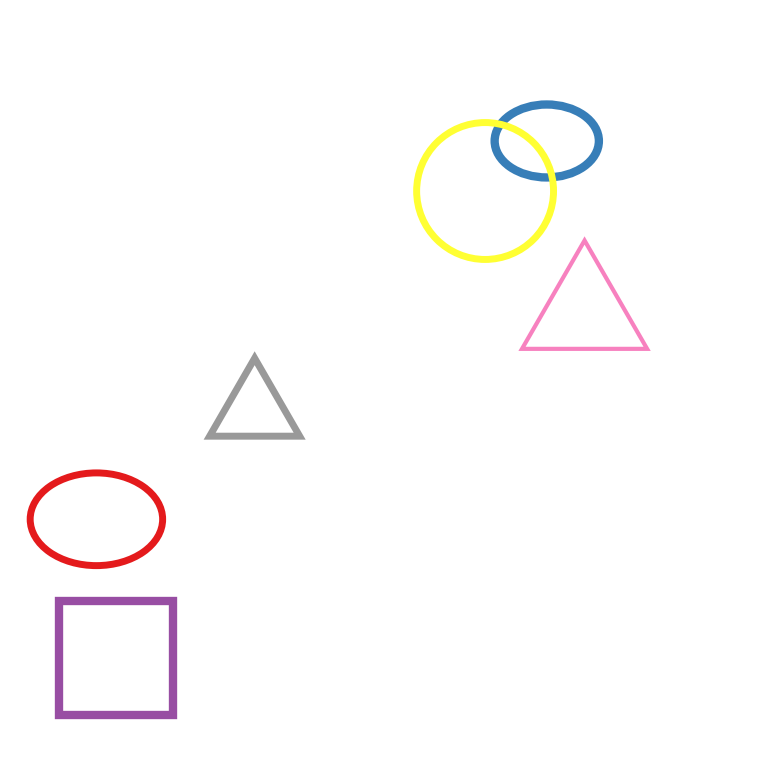[{"shape": "oval", "thickness": 2.5, "radius": 0.43, "center": [0.125, 0.326]}, {"shape": "oval", "thickness": 3, "radius": 0.34, "center": [0.71, 0.817]}, {"shape": "square", "thickness": 3, "radius": 0.37, "center": [0.15, 0.146]}, {"shape": "circle", "thickness": 2.5, "radius": 0.44, "center": [0.63, 0.752]}, {"shape": "triangle", "thickness": 1.5, "radius": 0.47, "center": [0.759, 0.594]}, {"shape": "triangle", "thickness": 2.5, "radius": 0.34, "center": [0.331, 0.467]}]